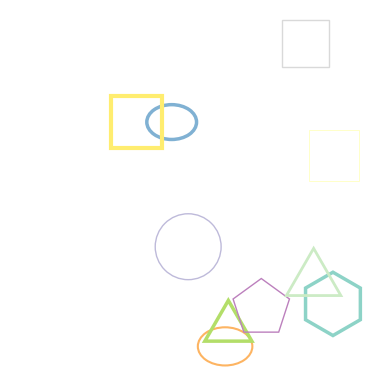[{"shape": "hexagon", "thickness": 2.5, "radius": 0.41, "center": [0.865, 0.211]}, {"shape": "square", "thickness": 0.5, "radius": 0.33, "center": [0.867, 0.596]}, {"shape": "circle", "thickness": 1, "radius": 0.43, "center": [0.489, 0.359]}, {"shape": "oval", "thickness": 2.5, "radius": 0.32, "center": [0.446, 0.683]}, {"shape": "oval", "thickness": 1.5, "radius": 0.35, "center": [0.585, 0.1]}, {"shape": "triangle", "thickness": 2.5, "radius": 0.35, "center": [0.593, 0.149]}, {"shape": "square", "thickness": 1, "radius": 0.3, "center": [0.793, 0.887]}, {"shape": "pentagon", "thickness": 1, "radius": 0.38, "center": [0.679, 0.2]}, {"shape": "triangle", "thickness": 2, "radius": 0.41, "center": [0.815, 0.273]}, {"shape": "square", "thickness": 3, "radius": 0.33, "center": [0.354, 0.683]}]